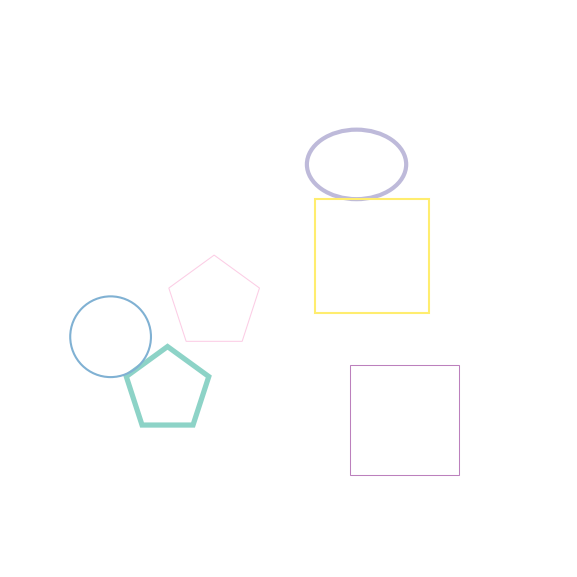[{"shape": "pentagon", "thickness": 2.5, "radius": 0.38, "center": [0.29, 0.324]}, {"shape": "oval", "thickness": 2, "radius": 0.43, "center": [0.617, 0.714]}, {"shape": "circle", "thickness": 1, "radius": 0.35, "center": [0.192, 0.416]}, {"shape": "pentagon", "thickness": 0.5, "radius": 0.41, "center": [0.371, 0.475]}, {"shape": "square", "thickness": 0.5, "radius": 0.47, "center": [0.7, 0.272]}, {"shape": "square", "thickness": 1, "radius": 0.49, "center": [0.644, 0.556]}]